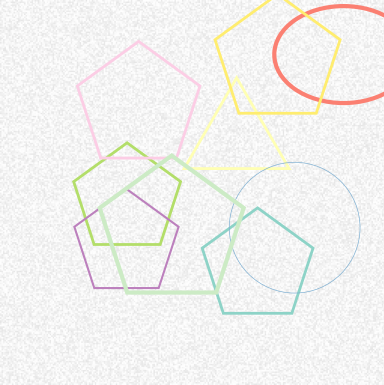[{"shape": "pentagon", "thickness": 2, "radius": 0.76, "center": [0.669, 0.309]}, {"shape": "triangle", "thickness": 2, "radius": 0.79, "center": [0.615, 0.641]}, {"shape": "oval", "thickness": 3, "radius": 0.9, "center": [0.892, 0.858]}, {"shape": "circle", "thickness": 0.5, "radius": 0.85, "center": [0.765, 0.409]}, {"shape": "pentagon", "thickness": 2, "radius": 0.73, "center": [0.33, 0.483]}, {"shape": "pentagon", "thickness": 2, "radius": 0.84, "center": [0.36, 0.725]}, {"shape": "pentagon", "thickness": 1.5, "radius": 0.71, "center": [0.329, 0.367]}, {"shape": "pentagon", "thickness": 3, "radius": 0.98, "center": [0.446, 0.399]}, {"shape": "pentagon", "thickness": 2, "radius": 0.85, "center": [0.721, 0.844]}]